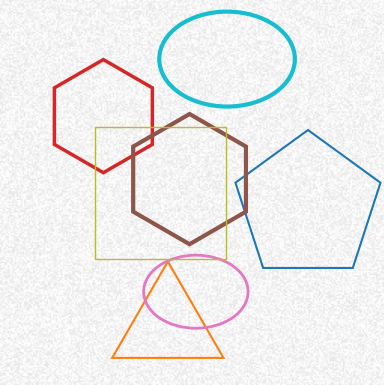[{"shape": "pentagon", "thickness": 1.5, "radius": 0.99, "center": [0.8, 0.464]}, {"shape": "triangle", "thickness": 1.5, "radius": 0.83, "center": [0.436, 0.154]}, {"shape": "hexagon", "thickness": 2.5, "radius": 0.73, "center": [0.268, 0.698]}, {"shape": "hexagon", "thickness": 3, "radius": 0.85, "center": [0.492, 0.535]}, {"shape": "oval", "thickness": 2, "radius": 0.68, "center": [0.509, 0.242]}, {"shape": "square", "thickness": 1, "radius": 0.85, "center": [0.417, 0.499]}, {"shape": "oval", "thickness": 3, "radius": 0.88, "center": [0.59, 0.847]}]